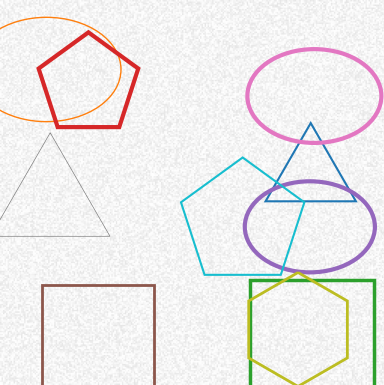[{"shape": "triangle", "thickness": 1.5, "radius": 0.68, "center": [0.807, 0.545]}, {"shape": "oval", "thickness": 1, "radius": 0.97, "center": [0.121, 0.82]}, {"shape": "square", "thickness": 2.5, "radius": 0.8, "center": [0.811, 0.112]}, {"shape": "pentagon", "thickness": 3, "radius": 0.68, "center": [0.23, 0.78]}, {"shape": "oval", "thickness": 3, "radius": 0.84, "center": [0.805, 0.411]}, {"shape": "square", "thickness": 2, "radius": 0.73, "center": [0.255, 0.112]}, {"shape": "oval", "thickness": 3, "radius": 0.87, "center": [0.817, 0.751]}, {"shape": "triangle", "thickness": 0.5, "radius": 0.9, "center": [0.13, 0.476]}, {"shape": "hexagon", "thickness": 2, "radius": 0.74, "center": [0.774, 0.144]}, {"shape": "pentagon", "thickness": 1.5, "radius": 0.84, "center": [0.63, 0.422]}]